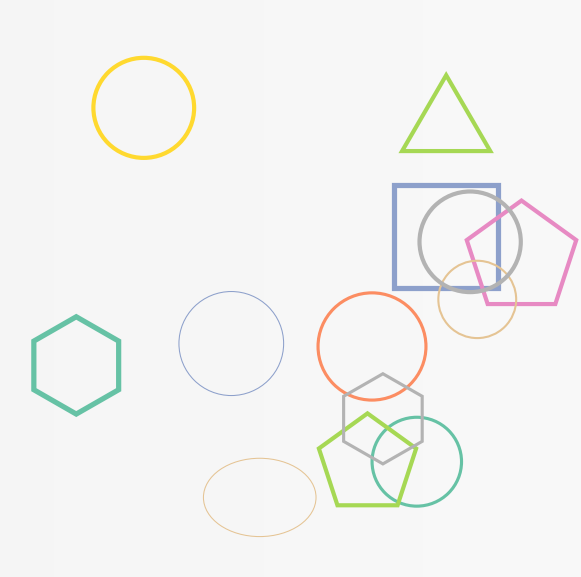[{"shape": "hexagon", "thickness": 2.5, "radius": 0.42, "center": [0.131, 0.366]}, {"shape": "circle", "thickness": 1.5, "radius": 0.38, "center": [0.717, 0.2]}, {"shape": "circle", "thickness": 1.5, "radius": 0.46, "center": [0.64, 0.399]}, {"shape": "square", "thickness": 2.5, "radius": 0.45, "center": [0.767, 0.59]}, {"shape": "circle", "thickness": 0.5, "radius": 0.45, "center": [0.398, 0.404]}, {"shape": "pentagon", "thickness": 2, "radius": 0.5, "center": [0.897, 0.553]}, {"shape": "triangle", "thickness": 2, "radius": 0.44, "center": [0.768, 0.781]}, {"shape": "pentagon", "thickness": 2, "radius": 0.44, "center": [0.632, 0.195]}, {"shape": "circle", "thickness": 2, "radius": 0.43, "center": [0.247, 0.812]}, {"shape": "oval", "thickness": 0.5, "radius": 0.48, "center": [0.447, 0.138]}, {"shape": "circle", "thickness": 1, "radius": 0.33, "center": [0.821, 0.481]}, {"shape": "circle", "thickness": 2, "radius": 0.44, "center": [0.809, 0.58]}, {"shape": "hexagon", "thickness": 1.5, "radius": 0.39, "center": [0.659, 0.274]}]